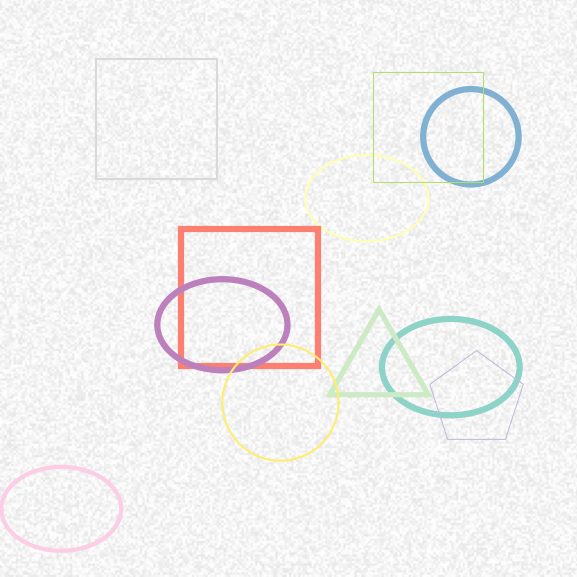[{"shape": "oval", "thickness": 3, "radius": 0.6, "center": [0.781, 0.363]}, {"shape": "oval", "thickness": 1, "radius": 0.53, "center": [0.635, 0.656]}, {"shape": "pentagon", "thickness": 0.5, "radius": 0.43, "center": [0.825, 0.307]}, {"shape": "square", "thickness": 3, "radius": 0.59, "center": [0.432, 0.484]}, {"shape": "circle", "thickness": 3, "radius": 0.41, "center": [0.815, 0.762]}, {"shape": "square", "thickness": 0.5, "radius": 0.48, "center": [0.742, 0.779]}, {"shape": "oval", "thickness": 2, "radius": 0.52, "center": [0.106, 0.118]}, {"shape": "square", "thickness": 1, "radius": 0.52, "center": [0.271, 0.793]}, {"shape": "oval", "thickness": 3, "radius": 0.56, "center": [0.385, 0.437]}, {"shape": "triangle", "thickness": 2.5, "radius": 0.49, "center": [0.656, 0.365]}, {"shape": "circle", "thickness": 1, "radius": 0.5, "center": [0.486, 0.302]}]